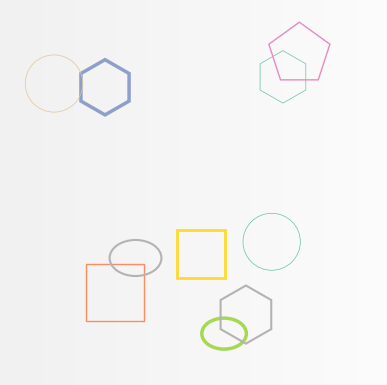[{"shape": "hexagon", "thickness": 0.5, "radius": 0.34, "center": [0.73, 0.8]}, {"shape": "circle", "thickness": 0.5, "radius": 0.37, "center": [0.701, 0.372]}, {"shape": "square", "thickness": 1, "radius": 0.37, "center": [0.297, 0.24]}, {"shape": "hexagon", "thickness": 2.5, "radius": 0.36, "center": [0.271, 0.773]}, {"shape": "pentagon", "thickness": 1, "radius": 0.41, "center": [0.773, 0.86]}, {"shape": "oval", "thickness": 2.5, "radius": 0.29, "center": [0.578, 0.133]}, {"shape": "square", "thickness": 2, "radius": 0.31, "center": [0.519, 0.339]}, {"shape": "circle", "thickness": 0.5, "radius": 0.37, "center": [0.139, 0.783]}, {"shape": "oval", "thickness": 1.5, "radius": 0.33, "center": [0.35, 0.33]}, {"shape": "hexagon", "thickness": 1.5, "radius": 0.38, "center": [0.635, 0.183]}]